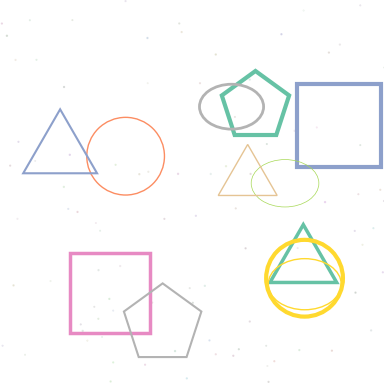[{"shape": "pentagon", "thickness": 3, "radius": 0.46, "center": [0.664, 0.724]}, {"shape": "triangle", "thickness": 2.5, "radius": 0.5, "center": [0.788, 0.316]}, {"shape": "circle", "thickness": 1, "radius": 0.5, "center": [0.326, 0.594]}, {"shape": "triangle", "thickness": 1.5, "radius": 0.55, "center": [0.156, 0.605]}, {"shape": "square", "thickness": 3, "radius": 0.54, "center": [0.881, 0.674]}, {"shape": "square", "thickness": 2.5, "radius": 0.52, "center": [0.286, 0.238]}, {"shape": "oval", "thickness": 0.5, "radius": 0.44, "center": [0.74, 0.524]}, {"shape": "circle", "thickness": 3, "radius": 0.5, "center": [0.791, 0.277]}, {"shape": "oval", "thickness": 1, "radius": 0.47, "center": [0.792, 0.262]}, {"shape": "triangle", "thickness": 1, "radius": 0.44, "center": [0.643, 0.536]}, {"shape": "oval", "thickness": 2, "radius": 0.42, "center": [0.601, 0.723]}, {"shape": "pentagon", "thickness": 1.5, "radius": 0.53, "center": [0.422, 0.158]}]